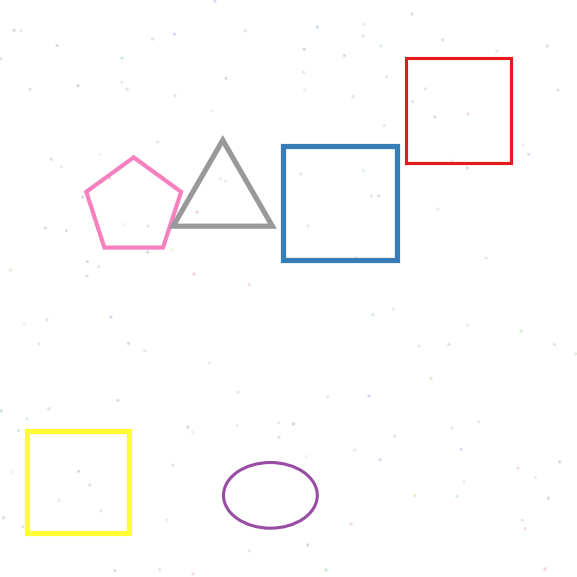[{"shape": "square", "thickness": 1.5, "radius": 0.45, "center": [0.794, 0.808]}, {"shape": "square", "thickness": 2.5, "radius": 0.49, "center": [0.588, 0.648]}, {"shape": "oval", "thickness": 1.5, "radius": 0.41, "center": [0.468, 0.141]}, {"shape": "square", "thickness": 2.5, "radius": 0.44, "center": [0.135, 0.164]}, {"shape": "pentagon", "thickness": 2, "radius": 0.43, "center": [0.232, 0.64]}, {"shape": "triangle", "thickness": 2.5, "radius": 0.5, "center": [0.386, 0.657]}]